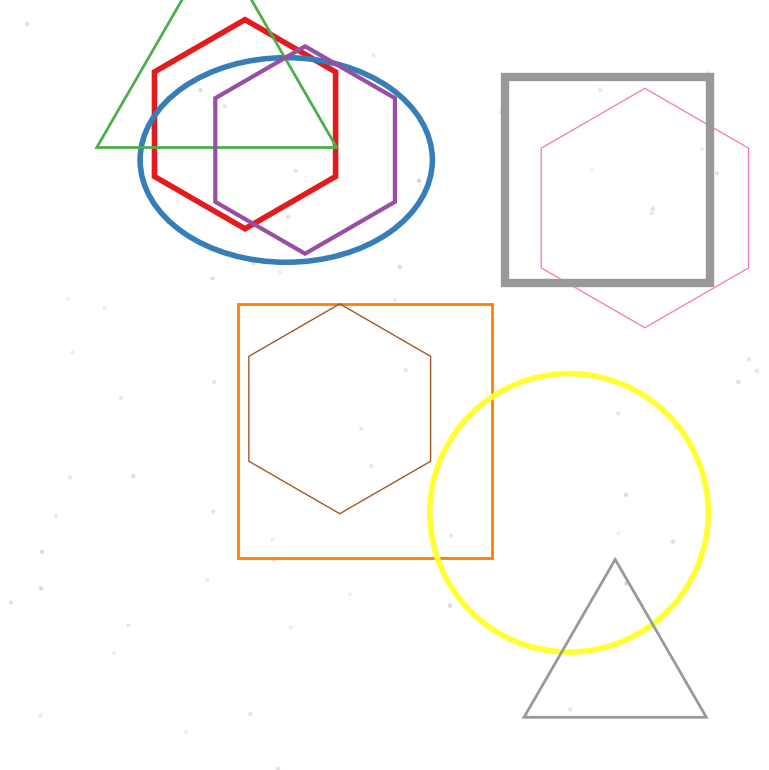[{"shape": "hexagon", "thickness": 2, "radius": 0.68, "center": [0.318, 0.839]}, {"shape": "oval", "thickness": 2, "radius": 0.95, "center": [0.372, 0.792]}, {"shape": "triangle", "thickness": 1, "radius": 0.9, "center": [0.281, 0.898]}, {"shape": "hexagon", "thickness": 1.5, "radius": 0.67, "center": [0.396, 0.805]}, {"shape": "square", "thickness": 1, "radius": 0.82, "center": [0.474, 0.44]}, {"shape": "circle", "thickness": 2, "radius": 0.9, "center": [0.739, 0.334]}, {"shape": "hexagon", "thickness": 0.5, "radius": 0.68, "center": [0.441, 0.469]}, {"shape": "hexagon", "thickness": 0.5, "radius": 0.78, "center": [0.837, 0.73]}, {"shape": "triangle", "thickness": 1, "radius": 0.68, "center": [0.799, 0.137]}, {"shape": "square", "thickness": 3, "radius": 0.67, "center": [0.789, 0.766]}]